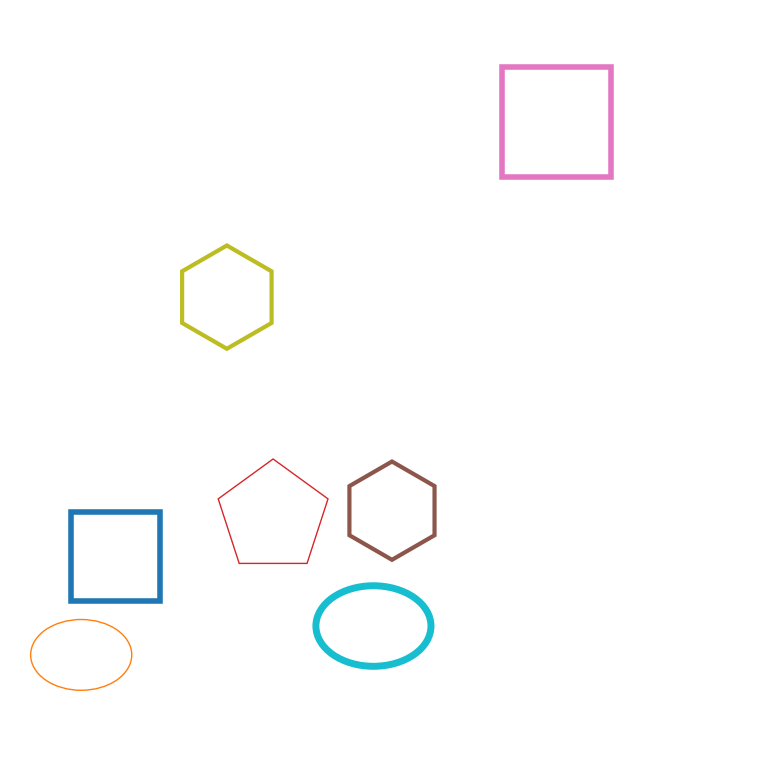[{"shape": "square", "thickness": 2, "radius": 0.29, "center": [0.15, 0.277]}, {"shape": "oval", "thickness": 0.5, "radius": 0.33, "center": [0.105, 0.149]}, {"shape": "pentagon", "thickness": 0.5, "radius": 0.37, "center": [0.355, 0.329]}, {"shape": "hexagon", "thickness": 1.5, "radius": 0.32, "center": [0.509, 0.337]}, {"shape": "square", "thickness": 2, "radius": 0.36, "center": [0.723, 0.842]}, {"shape": "hexagon", "thickness": 1.5, "radius": 0.34, "center": [0.295, 0.614]}, {"shape": "oval", "thickness": 2.5, "radius": 0.37, "center": [0.485, 0.187]}]